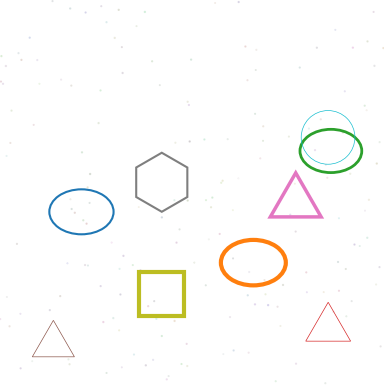[{"shape": "oval", "thickness": 1.5, "radius": 0.42, "center": [0.212, 0.45]}, {"shape": "oval", "thickness": 3, "radius": 0.42, "center": [0.658, 0.318]}, {"shape": "oval", "thickness": 2, "radius": 0.4, "center": [0.859, 0.608]}, {"shape": "triangle", "thickness": 0.5, "radius": 0.34, "center": [0.852, 0.148]}, {"shape": "triangle", "thickness": 0.5, "radius": 0.32, "center": [0.139, 0.105]}, {"shape": "triangle", "thickness": 2.5, "radius": 0.38, "center": [0.768, 0.475]}, {"shape": "hexagon", "thickness": 1.5, "radius": 0.38, "center": [0.42, 0.527]}, {"shape": "square", "thickness": 3, "radius": 0.29, "center": [0.42, 0.236]}, {"shape": "circle", "thickness": 0.5, "radius": 0.35, "center": [0.852, 0.643]}]